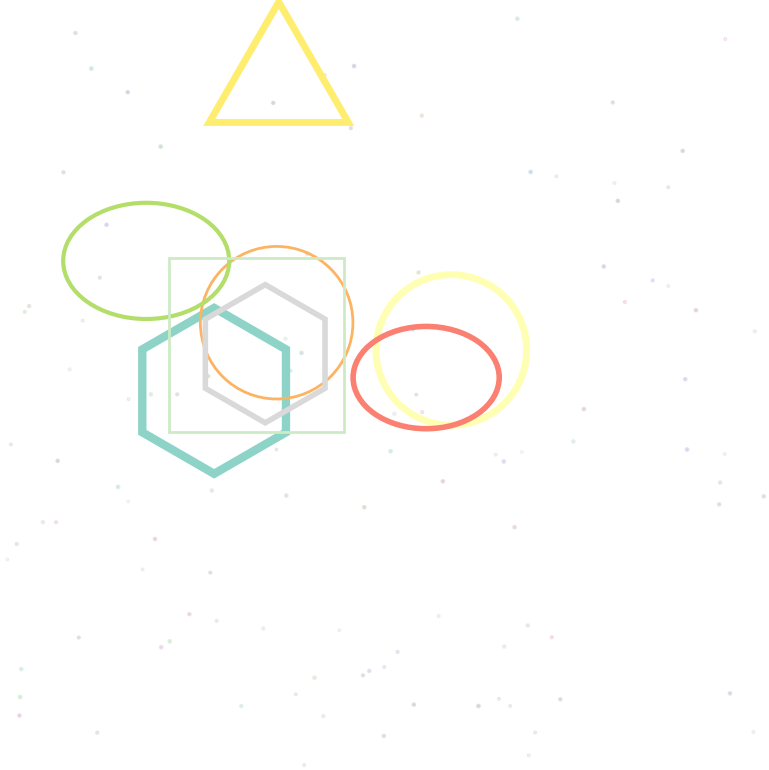[{"shape": "hexagon", "thickness": 3, "radius": 0.54, "center": [0.278, 0.492]}, {"shape": "circle", "thickness": 2.5, "radius": 0.49, "center": [0.586, 0.546]}, {"shape": "oval", "thickness": 2, "radius": 0.47, "center": [0.553, 0.51]}, {"shape": "circle", "thickness": 1, "radius": 0.5, "center": [0.359, 0.581]}, {"shape": "oval", "thickness": 1.5, "radius": 0.54, "center": [0.19, 0.661]}, {"shape": "hexagon", "thickness": 2, "radius": 0.45, "center": [0.344, 0.541]}, {"shape": "square", "thickness": 1, "radius": 0.57, "center": [0.333, 0.552]}, {"shape": "triangle", "thickness": 2.5, "radius": 0.52, "center": [0.362, 0.893]}]